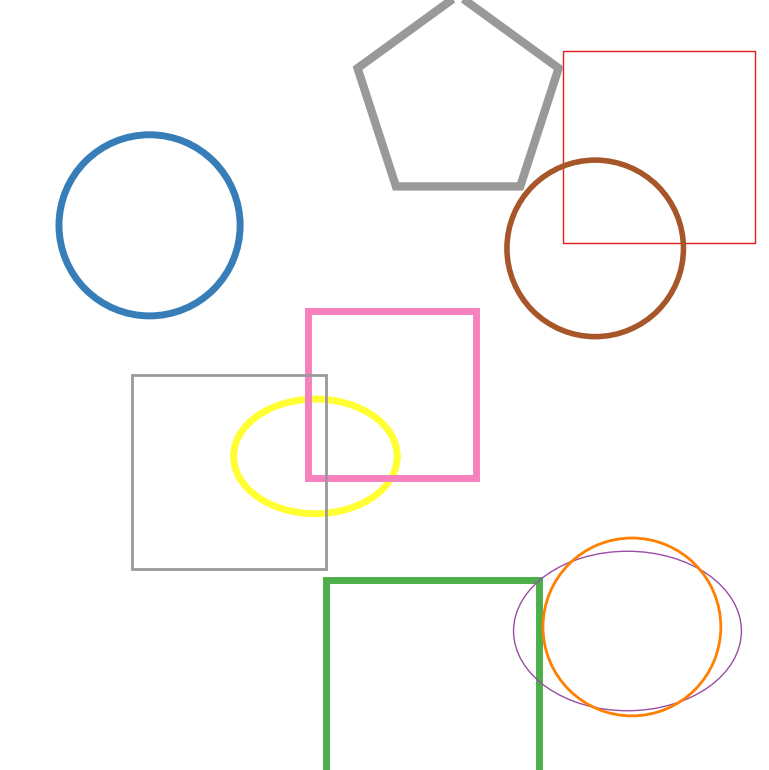[{"shape": "square", "thickness": 0.5, "radius": 0.62, "center": [0.855, 0.81]}, {"shape": "circle", "thickness": 2.5, "radius": 0.59, "center": [0.194, 0.707]}, {"shape": "square", "thickness": 2.5, "radius": 0.69, "center": [0.561, 0.108]}, {"shape": "oval", "thickness": 0.5, "radius": 0.74, "center": [0.815, 0.181]}, {"shape": "circle", "thickness": 1, "radius": 0.58, "center": [0.821, 0.186]}, {"shape": "oval", "thickness": 2.5, "radius": 0.53, "center": [0.41, 0.407]}, {"shape": "circle", "thickness": 2, "radius": 0.57, "center": [0.773, 0.677]}, {"shape": "square", "thickness": 2.5, "radius": 0.54, "center": [0.509, 0.488]}, {"shape": "pentagon", "thickness": 3, "radius": 0.69, "center": [0.595, 0.869]}, {"shape": "square", "thickness": 1, "radius": 0.63, "center": [0.298, 0.387]}]